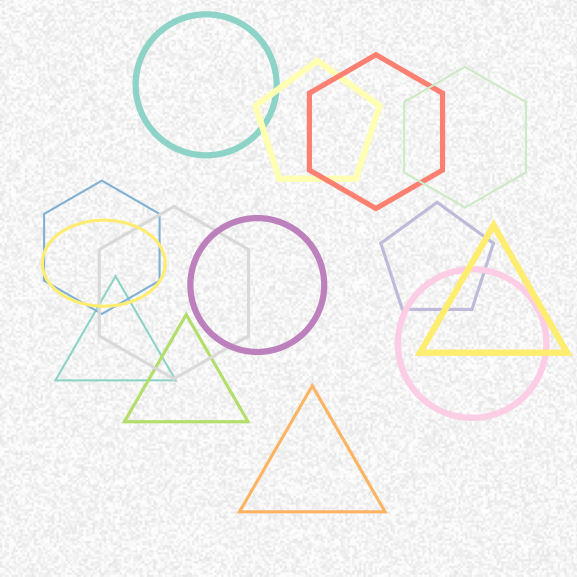[{"shape": "circle", "thickness": 3, "radius": 0.61, "center": [0.357, 0.852]}, {"shape": "triangle", "thickness": 1, "radius": 0.6, "center": [0.2, 0.401]}, {"shape": "pentagon", "thickness": 3, "radius": 0.56, "center": [0.55, 0.781]}, {"shape": "pentagon", "thickness": 1.5, "radius": 0.51, "center": [0.757, 0.546]}, {"shape": "hexagon", "thickness": 2.5, "radius": 0.67, "center": [0.651, 0.771]}, {"shape": "hexagon", "thickness": 1, "radius": 0.58, "center": [0.176, 0.571]}, {"shape": "triangle", "thickness": 1.5, "radius": 0.73, "center": [0.541, 0.186]}, {"shape": "triangle", "thickness": 1.5, "radius": 0.62, "center": [0.322, 0.331]}, {"shape": "circle", "thickness": 3, "radius": 0.64, "center": [0.818, 0.404]}, {"shape": "hexagon", "thickness": 1.5, "radius": 0.75, "center": [0.301, 0.492]}, {"shape": "circle", "thickness": 3, "radius": 0.58, "center": [0.446, 0.506]}, {"shape": "hexagon", "thickness": 1, "radius": 0.61, "center": [0.805, 0.762]}, {"shape": "oval", "thickness": 1.5, "radius": 0.53, "center": [0.18, 0.543]}, {"shape": "triangle", "thickness": 3, "radius": 0.74, "center": [0.855, 0.462]}]